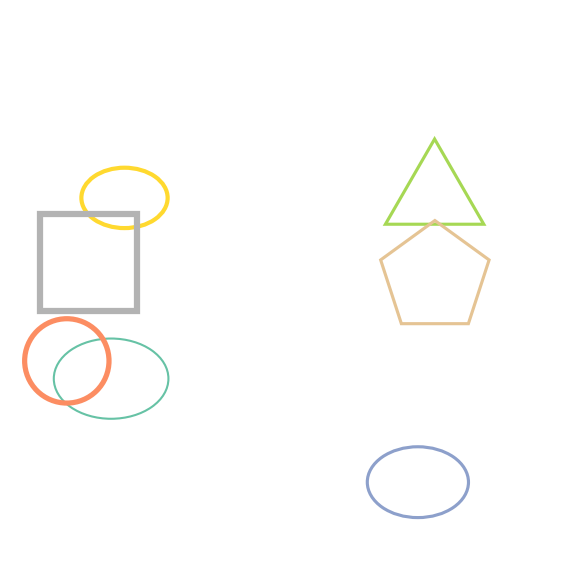[{"shape": "oval", "thickness": 1, "radius": 0.5, "center": [0.192, 0.343]}, {"shape": "circle", "thickness": 2.5, "radius": 0.37, "center": [0.116, 0.374]}, {"shape": "oval", "thickness": 1.5, "radius": 0.44, "center": [0.724, 0.164]}, {"shape": "triangle", "thickness": 1.5, "radius": 0.49, "center": [0.753, 0.66]}, {"shape": "oval", "thickness": 2, "radius": 0.37, "center": [0.216, 0.656]}, {"shape": "pentagon", "thickness": 1.5, "radius": 0.49, "center": [0.753, 0.519]}, {"shape": "square", "thickness": 3, "radius": 0.42, "center": [0.154, 0.545]}]